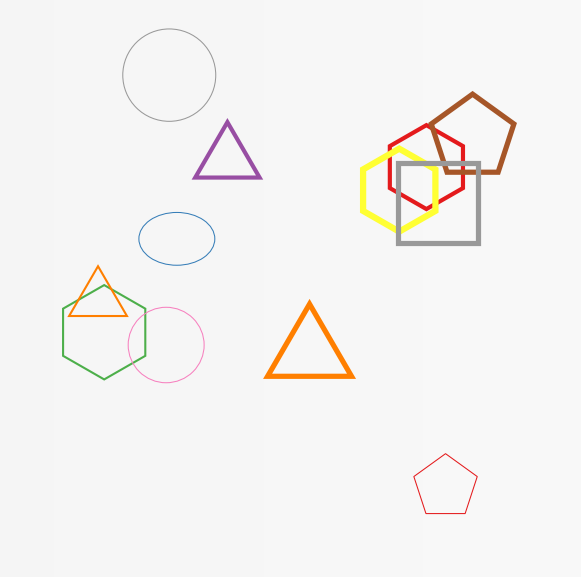[{"shape": "hexagon", "thickness": 2, "radius": 0.36, "center": [0.734, 0.71]}, {"shape": "pentagon", "thickness": 0.5, "radius": 0.29, "center": [0.767, 0.156]}, {"shape": "oval", "thickness": 0.5, "radius": 0.33, "center": [0.304, 0.586]}, {"shape": "hexagon", "thickness": 1, "radius": 0.41, "center": [0.179, 0.424]}, {"shape": "triangle", "thickness": 2, "radius": 0.32, "center": [0.391, 0.724]}, {"shape": "triangle", "thickness": 1, "radius": 0.29, "center": [0.169, 0.481]}, {"shape": "triangle", "thickness": 2.5, "radius": 0.42, "center": [0.533, 0.389]}, {"shape": "hexagon", "thickness": 3, "radius": 0.36, "center": [0.687, 0.67]}, {"shape": "pentagon", "thickness": 2.5, "radius": 0.37, "center": [0.813, 0.761]}, {"shape": "circle", "thickness": 0.5, "radius": 0.33, "center": [0.286, 0.402]}, {"shape": "square", "thickness": 2.5, "radius": 0.34, "center": [0.754, 0.647]}, {"shape": "circle", "thickness": 0.5, "radius": 0.4, "center": [0.291, 0.869]}]